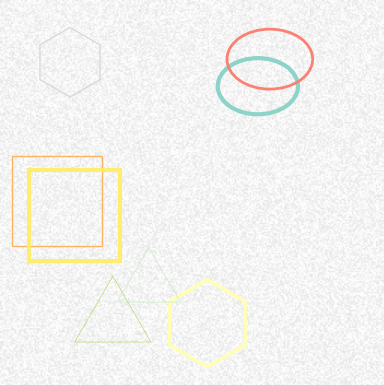[{"shape": "oval", "thickness": 3, "radius": 0.52, "center": [0.67, 0.776]}, {"shape": "hexagon", "thickness": 2.5, "radius": 0.57, "center": [0.539, 0.16]}, {"shape": "oval", "thickness": 2, "radius": 0.56, "center": [0.701, 0.846]}, {"shape": "square", "thickness": 1, "radius": 0.59, "center": [0.149, 0.478]}, {"shape": "triangle", "thickness": 0.5, "radius": 0.57, "center": [0.293, 0.169]}, {"shape": "hexagon", "thickness": 1, "radius": 0.45, "center": [0.182, 0.838]}, {"shape": "triangle", "thickness": 0.5, "radius": 0.47, "center": [0.386, 0.263]}, {"shape": "square", "thickness": 3, "radius": 0.59, "center": [0.194, 0.44]}]